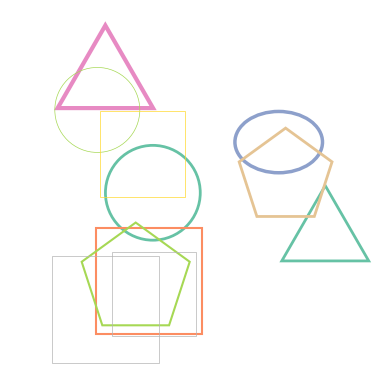[{"shape": "triangle", "thickness": 2, "radius": 0.65, "center": [0.845, 0.387]}, {"shape": "circle", "thickness": 2, "radius": 0.62, "center": [0.397, 0.499]}, {"shape": "square", "thickness": 1.5, "radius": 0.69, "center": [0.386, 0.27]}, {"shape": "oval", "thickness": 2.5, "radius": 0.57, "center": [0.724, 0.631]}, {"shape": "triangle", "thickness": 3, "radius": 0.72, "center": [0.274, 0.791]}, {"shape": "circle", "thickness": 0.5, "radius": 0.55, "center": [0.253, 0.714]}, {"shape": "pentagon", "thickness": 1.5, "radius": 0.74, "center": [0.352, 0.274]}, {"shape": "square", "thickness": 0.5, "radius": 0.56, "center": [0.37, 0.599]}, {"shape": "pentagon", "thickness": 2, "radius": 0.63, "center": [0.742, 0.54]}, {"shape": "square", "thickness": 0.5, "radius": 0.54, "center": [0.401, 0.237]}, {"shape": "square", "thickness": 0.5, "radius": 0.7, "center": [0.274, 0.197]}]